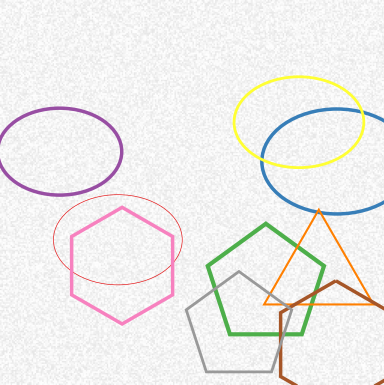[{"shape": "oval", "thickness": 0.5, "radius": 0.84, "center": [0.306, 0.377]}, {"shape": "oval", "thickness": 2.5, "radius": 0.97, "center": [0.875, 0.581]}, {"shape": "pentagon", "thickness": 3, "radius": 0.79, "center": [0.691, 0.26]}, {"shape": "oval", "thickness": 2.5, "radius": 0.81, "center": [0.155, 0.606]}, {"shape": "triangle", "thickness": 1.5, "radius": 0.82, "center": [0.828, 0.291]}, {"shape": "oval", "thickness": 2, "radius": 0.84, "center": [0.776, 0.683]}, {"shape": "hexagon", "thickness": 2.5, "radius": 0.83, "center": [0.872, 0.105]}, {"shape": "hexagon", "thickness": 2.5, "radius": 0.76, "center": [0.317, 0.31]}, {"shape": "pentagon", "thickness": 2, "radius": 0.72, "center": [0.621, 0.151]}]